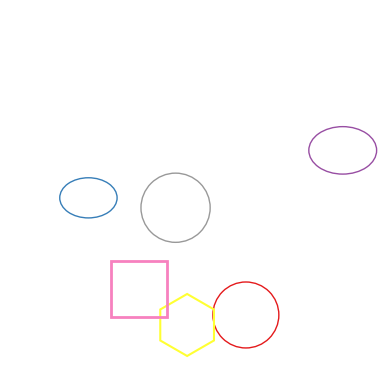[{"shape": "circle", "thickness": 1, "radius": 0.43, "center": [0.639, 0.182]}, {"shape": "oval", "thickness": 1, "radius": 0.37, "center": [0.23, 0.486]}, {"shape": "oval", "thickness": 1, "radius": 0.44, "center": [0.89, 0.609]}, {"shape": "hexagon", "thickness": 1.5, "radius": 0.4, "center": [0.486, 0.156]}, {"shape": "square", "thickness": 2, "radius": 0.37, "center": [0.362, 0.249]}, {"shape": "circle", "thickness": 1, "radius": 0.45, "center": [0.456, 0.46]}]